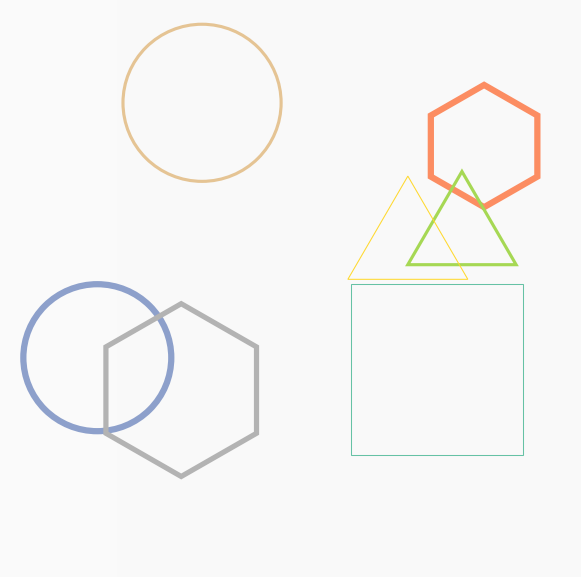[{"shape": "square", "thickness": 0.5, "radius": 0.74, "center": [0.752, 0.36]}, {"shape": "hexagon", "thickness": 3, "radius": 0.53, "center": [0.833, 0.746]}, {"shape": "circle", "thickness": 3, "radius": 0.64, "center": [0.167, 0.38]}, {"shape": "triangle", "thickness": 1.5, "radius": 0.54, "center": [0.795, 0.595]}, {"shape": "triangle", "thickness": 0.5, "radius": 0.6, "center": [0.702, 0.575]}, {"shape": "circle", "thickness": 1.5, "radius": 0.68, "center": [0.348, 0.821]}, {"shape": "hexagon", "thickness": 2.5, "radius": 0.75, "center": [0.312, 0.324]}]